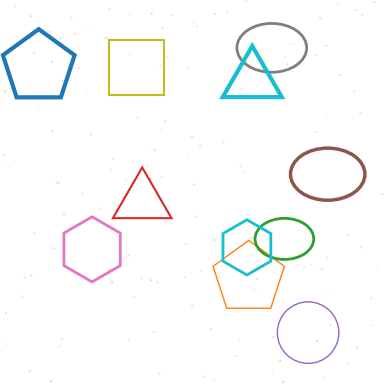[{"shape": "pentagon", "thickness": 3, "radius": 0.49, "center": [0.101, 0.826]}, {"shape": "pentagon", "thickness": 1, "radius": 0.49, "center": [0.646, 0.278]}, {"shape": "oval", "thickness": 2, "radius": 0.38, "center": [0.739, 0.38]}, {"shape": "triangle", "thickness": 1.5, "radius": 0.44, "center": [0.369, 0.477]}, {"shape": "circle", "thickness": 1, "radius": 0.4, "center": [0.8, 0.136]}, {"shape": "oval", "thickness": 2.5, "radius": 0.48, "center": [0.851, 0.548]}, {"shape": "hexagon", "thickness": 2, "radius": 0.42, "center": [0.239, 0.352]}, {"shape": "oval", "thickness": 2, "radius": 0.45, "center": [0.706, 0.876]}, {"shape": "square", "thickness": 1.5, "radius": 0.36, "center": [0.354, 0.824]}, {"shape": "hexagon", "thickness": 2, "radius": 0.36, "center": [0.641, 0.357]}, {"shape": "triangle", "thickness": 3, "radius": 0.44, "center": [0.655, 0.792]}]